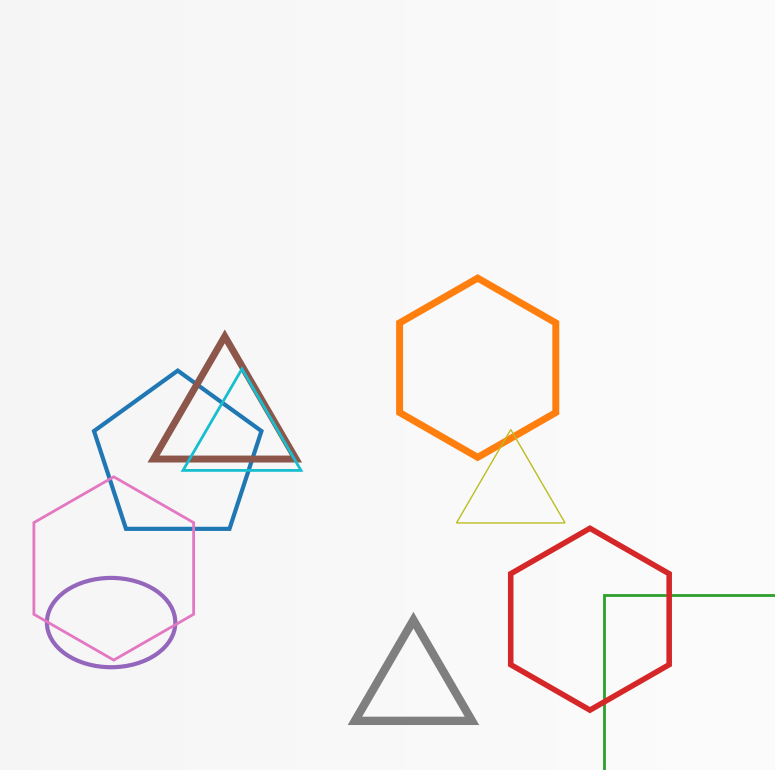[{"shape": "pentagon", "thickness": 1.5, "radius": 0.57, "center": [0.229, 0.405]}, {"shape": "hexagon", "thickness": 2.5, "radius": 0.58, "center": [0.616, 0.522]}, {"shape": "square", "thickness": 1, "radius": 0.59, "center": [0.897, 0.11]}, {"shape": "hexagon", "thickness": 2, "radius": 0.59, "center": [0.761, 0.196]}, {"shape": "oval", "thickness": 1.5, "radius": 0.41, "center": [0.143, 0.191]}, {"shape": "triangle", "thickness": 2.5, "radius": 0.53, "center": [0.29, 0.457]}, {"shape": "hexagon", "thickness": 1, "radius": 0.6, "center": [0.147, 0.262]}, {"shape": "triangle", "thickness": 3, "radius": 0.44, "center": [0.533, 0.107]}, {"shape": "triangle", "thickness": 0.5, "radius": 0.4, "center": [0.659, 0.361]}, {"shape": "triangle", "thickness": 1, "radius": 0.44, "center": [0.312, 0.433]}]